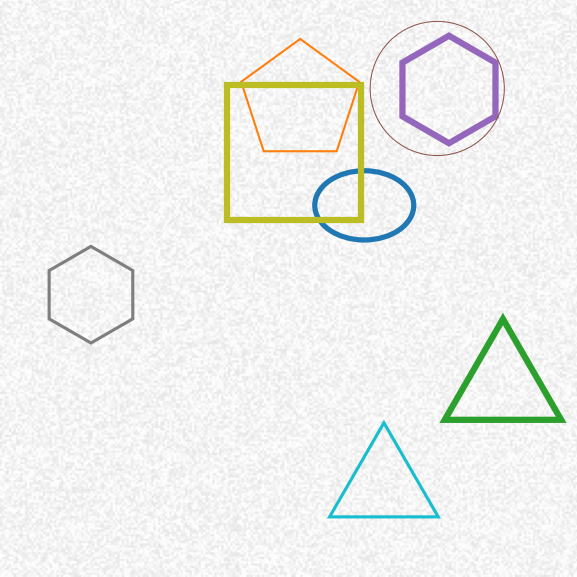[{"shape": "oval", "thickness": 2.5, "radius": 0.43, "center": [0.631, 0.644]}, {"shape": "pentagon", "thickness": 1, "radius": 0.54, "center": [0.52, 0.824]}, {"shape": "triangle", "thickness": 3, "radius": 0.58, "center": [0.871, 0.33]}, {"shape": "hexagon", "thickness": 3, "radius": 0.47, "center": [0.777, 0.844]}, {"shape": "circle", "thickness": 0.5, "radius": 0.58, "center": [0.757, 0.846]}, {"shape": "hexagon", "thickness": 1.5, "radius": 0.42, "center": [0.158, 0.489]}, {"shape": "square", "thickness": 3, "radius": 0.58, "center": [0.509, 0.735]}, {"shape": "triangle", "thickness": 1.5, "radius": 0.54, "center": [0.665, 0.158]}]